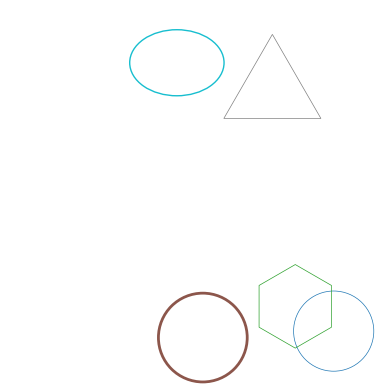[{"shape": "circle", "thickness": 0.5, "radius": 0.52, "center": [0.867, 0.14]}, {"shape": "hexagon", "thickness": 0.5, "radius": 0.54, "center": [0.767, 0.204]}, {"shape": "circle", "thickness": 2, "radius": 0.58, "center": [0.527, 0.123]}, {"shape": "triangle", "thickness": 0.5, "radius": 0.73, "center": [0.707, 0.765]}, {"shape": "oval", "thickness": 1, "radius": 0.61, "center": [0.459, 0.837]}]